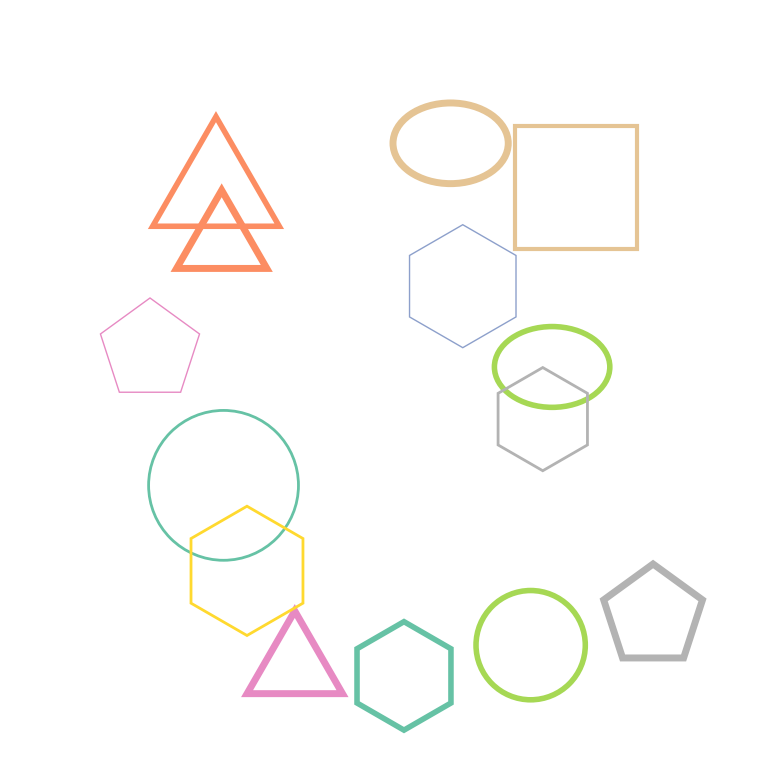[{"shape": "circle", "thickness": 1, "radius": 0.49, "center": [0.29, 0.37]}, {"shape": "hexagon", "thickness": 2, "radius": 0.35, "center": [0.525, 0.122]}, {"shape": "triangle", "thickness": 2.5, "radius": 0.34, "center": [0.288, 0.685]}, {"shape": "triangle", "thickness": 2, "radius": 0.47, "center": [0.28, 0.754]}, {"shape": "hexagon", "thickness": 0.5, "radius": 0.4, "center": [0.601, 0.628]}, {"shape": "pentagon", "thickness": 0.5, "radius": 0.34, "center": [0.195, 0.545]}, {"shape": "triangle", "thickness": 2.5, "radius": 0.36, "center": [0.383, 0.135]}, {"shape": "circle", "thickness": 2, "radius": 0.35, "center": [0.689, 0.162]}, {"shape": "oval", "thickness": 2, "radius": 0.37, "center": [0.717, 0.523]}, {"shape": "hexagon", "thickness": 1, "radius": 0.42, "center": [0.321, 0.259]}, {"shape": "oval", "thickness": 2.5, "radius": 0.37, "center": [0.585, 0.814]}, {"shape": "square", "thickness": 1.5, "radius": 0.4, "center": [0.748, 0.757]}, {"shape": "hexagon", "thickness": 1, "radius": 0.34, "center": [0.705, 0.456]}, {"shape": "pentagon", "thickness": 2.5, "radius": 0.34, "center": [0.848, 0.2]}]